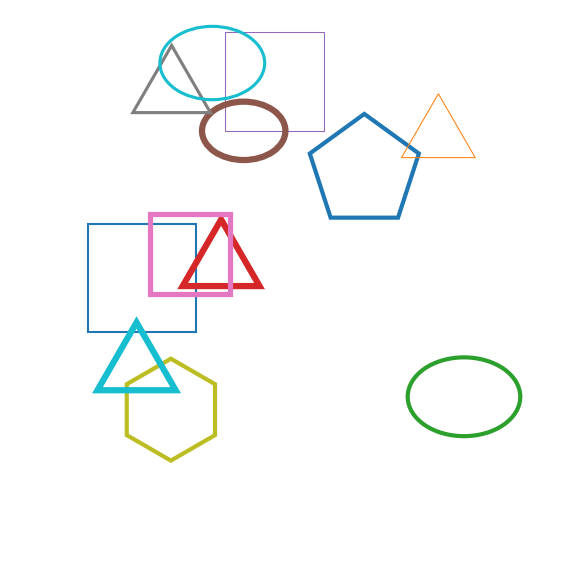[{"shape": "pentagon", "thickness": 2, "radius": 0.5, "center": [0.631, 0.703]}, {"shape": "square", "thickness": 1, "radius": 0.47, "center": [0.246, 0.517]}, {"shape": "triangle", "thickness": 0.5, "radius": 0.37, "center": [0.759, 0.763]}, {"shape": "oval", "thickness": 2, "radius": 0.49, "center": [0.803, 0.312]}, {"shape": "triangle", "thickness": 3, "radius": 0.38, "center": [0.383, 0.542]}, {"shape": "square", "thickness": 0.5, "radius": 0.43, "center": [0.475, 0.858]}, {"shape": "oval", "thickness": 3, "radius": 0.36, "center": [0.422, 0.773]}, {"shape": "square", "thickness": 2.5, "radius": 0.35, "center": [0.328, 0.559]}, {"shape": "triangle", "thickness": 1.5, "radius": 0.39, "center": [0.297, 0.843]}, {"shape": "hexagon", "thickness": 2, "radius": 0.44, "center": [0.296, 0.29]}, {"shape": "oval", "thickness": 1.5, "radius": 0.45, "center": [0.368, 0.89]}, {"shape": "triangle", "thickness": 3, "radius": 0.39, "center": [0.236, 0.363]}]